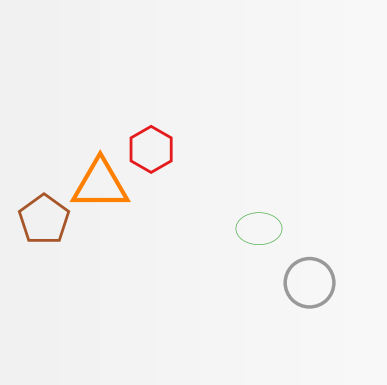[{"shape": "hexagon", "thickness": 2, "radius": 0.3, "center": [0.39, 0.612]}, {"shape": "oval", "thickness": 0.5, "radius": 0.3, "center": [0.668, 0.406]}, {"shape": "triangle", "thickness": 3, "radius": 0.4, "center": [0.259, 0.521]}, {"shape": "pentagon", "thickness": 2, "radius": 0.34, "center": [0.114, 0.43]}, {"shape": "circle", "thickness": 2.5, "radius": 0.31, "center": [0.799, 0.266]}]